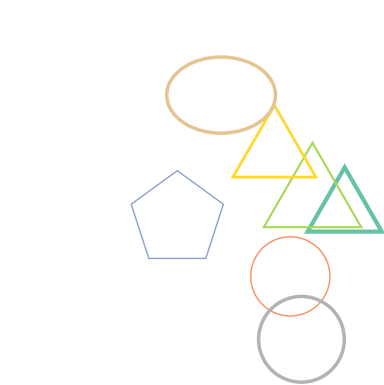[{"shape": "triangle", "thickness": 3, "radius": 0.56, "center": [0.895, 0.454]}, {"shape": "circle", "thickness": 1, "radius": 0.51, "center": [0.754, 0.282]}, {"shape": "pentagon", "thickness": 1, "radius": 0.63, "center": [0.46, 0.431]}, {"shape": "triangle", "thickness": 1.5, "radius": 0.73, "center": [0.812, 0.483]}, {"shape": "triangle", "thickness": 2, "radius": 0.62, "center": [0.713, 0.602]}, {"shape": "oval", "thickness": 2.5, "radius": 0.71, "center": [0.574, 0.753]}, {"shape": "circle", "thickness": 2.5, "radius": 0.56, "center": [0.783, 0.119]}]